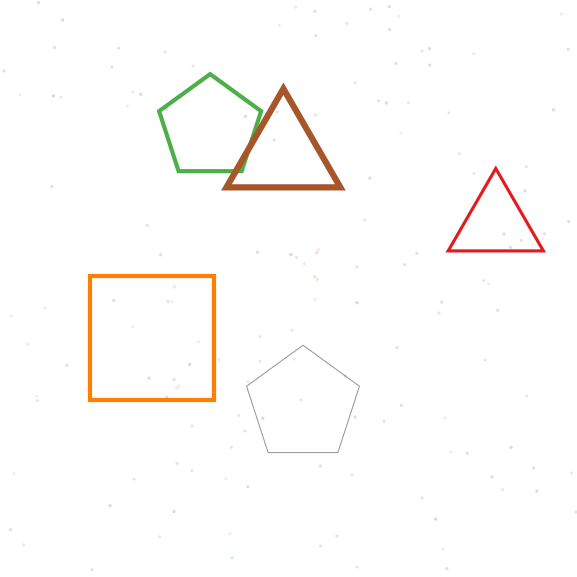[{"shape": "triangle", "thickness": 1.5, "radius": 0.48, "center": [0.858, 0.612]}, {"shape": "pentagon", "thickness": 2, "radius": 0.46, "center": [0.364, 0.778]}, {"shape": "square", "thickness": 2, "radius": 0.54, "center": [0.263, 0.413]}, {"shape": "triangle", "thickness": 3, "radius": 0.57, "center": [0.491, 0.732]}, {"shape": "pentagon", "thickness": 0.5, "radius": 0.51, "center": [0.525, 0.299]}]